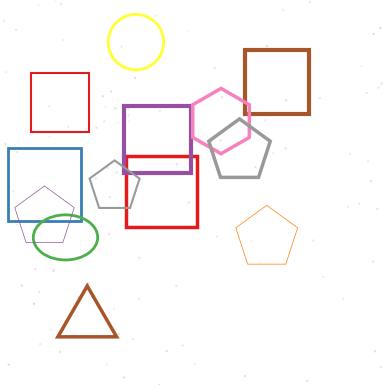[{"shape": "square", "thickness": 1.5, "radius": 0.38, "center": [0.157, 0.734]}, {"shape": "square", "thickness": 2.5, "radius": 0.46, "center": [0.419, 0.503]}, {"shape": "square", "thickness": 2, "radius": 0.47, "center": [0.117, 0.522]}, {"shape": "oval", "thickness": 2, "radius": 0.42, "center": [0.17, 0.383]}, {"shape": "pentagon", "thickness": 0.5, "radius": 0.41, "center": [0.116, 0.436]}, {"shape": "square", "thickness": 3, "radius": 0.44, "center": [0.409, 0.637]}, {"shape": "pentagon", "thickness": 0.5, "radius": 0.42, "center": [0.693, 0.382]}, {"shape": "circle", "thickness": 2, "radius": 0.36, "center": [0.353, 0.891]}, {"shape": "triangle", "thickness": 2.5, "radius": 0.44, "center": [0.227, 0.169]}, {"shape": "square", "thickness": 3, "radius": 0.42, "center": [0.72, 0.787]}, {"shape": "hexagon", "thickness": 2.5, "radius": 0.42, "center": [0.574, 0.686]}, {"shape": "pentagon", "thickness": 2.5, "radius": 0.42, "center": [0.622, 0.607]}, {"shape": "pentagon", "thickness": 1.5, "radius": 0.34, "center": [0.298, 0.515]}]